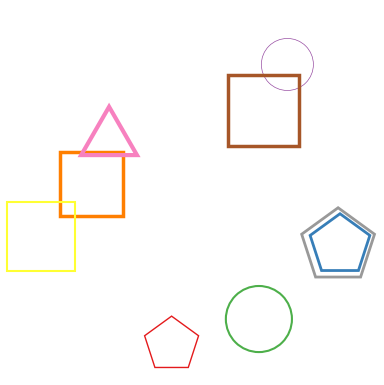[{"shape": "pentagon", "thickness": 1, "radius": 0.37, "center": [0.446, 0.105]}, {"shape": "pentagon", "thickness": 2, "radius": 0.41, "center": [0.883, 0.363]}, {"shape": "circle", "thickness": 1.5, "radius": 0.43, "center": [0.672, 0.171]}, {"shape": "circle", "thickness": 0.5, "radius": 0.34, "center": [0.746, 0.833]}, {"shape": "square", "thickness": 2.5, "radius": 0.41, "center": [0.238, 0.522]}, {"shape": "square", "thickness": 1.5, "radius": 0.44, "center": [0.107, 0.386]}, {"shape": "square", "thickness": 2.5, "radius": 0.46, "center": [0.684, 0.712]}, {"shape": "triangle", "thickness": 3, "radius": 0.42, "center": [0.283, 0.639]}, {"shape": "pentagon", "thickness": 2, "radius": 0.5, "center": [0.878, 0.361]}]